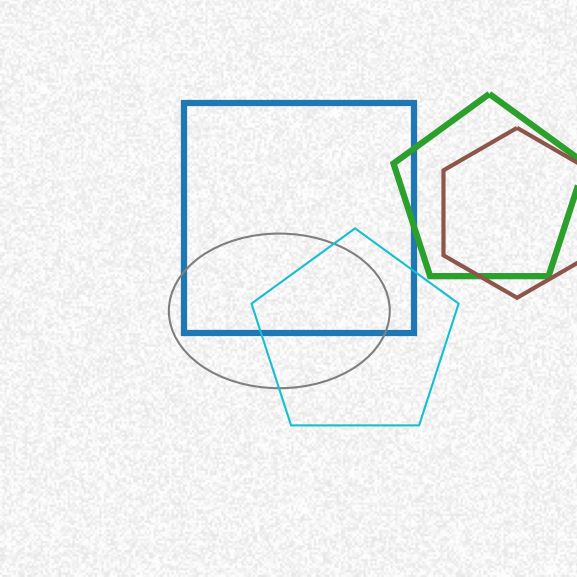[{"shape": "square", "thickness": 3, "radius": 1.0, "center": [0.517, 0.622]}, {"shape": "pentagon", "thickness": 3, "radius": 0.87, "center": [0.847, 0.662]}, {"shape": "hexagon", "thickness": 2, "radius": 0.74, "center": [0.895, 0.631]}, {"shape": "oval", "thickness": 1, "radius": 0.96, "center": [0.484, 0.461]}, {"shape": "pentagon", "thickness": 1, "radius": 0.94, "center": [0.615, 0.415]}]